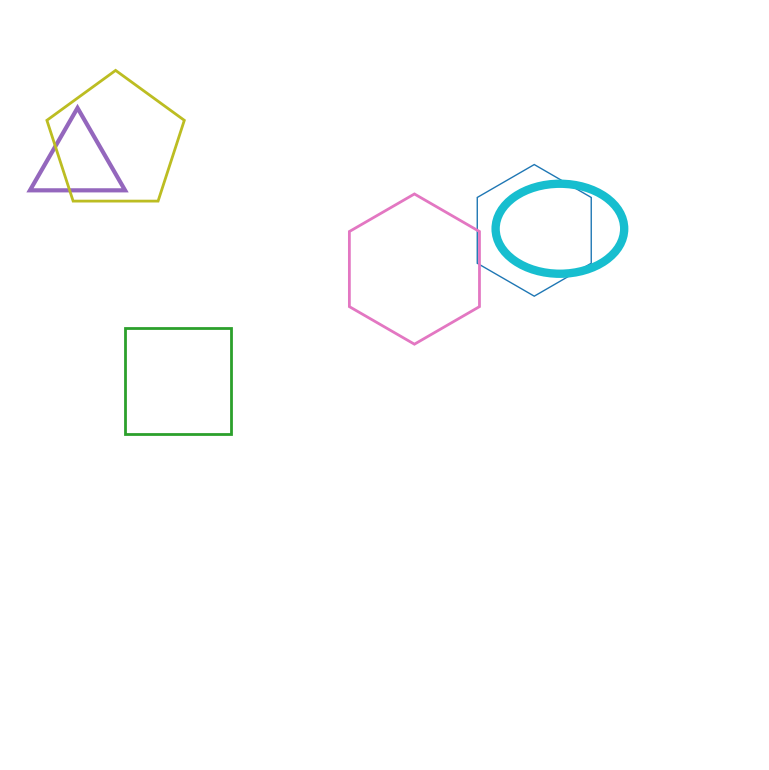[{"shape": "hexagon", "thickness": 0.5, "radius": 0.43, "center": [0.694, 0.701]}, {"shape": "square", "thickness": 1, "radius": 0.35, "center": [0.231, 0.505]}, {"shape": "triangle", "thickness": 1.5, "radius": 0.36, "center": [0.101, 0.788]}, {"shape": "hexagon", "thickness": 1, "radius": 0.49, "center": [0.538, 0.651]}, {"shape": "pentagon", "thickness": 1, "radius": 0.47, "center": [0.15, 0.815]}, {"shape": "oval", "thickness": 3, "radius": 0.42, "center": [0.727, 0.703]}]